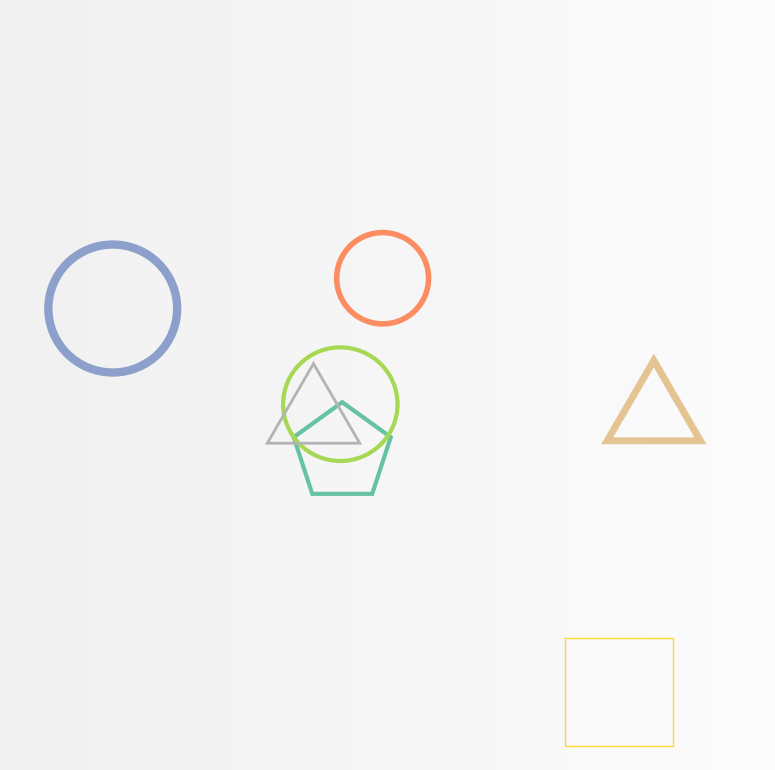[{"shape": "pentagon", "thickness": 1.5, "radius": 0.33, "center": [0.442, 0.412]}, {"shape": "circle", "thickness": 2, "radius": 0.3, "center": [0.494, 0.639]}, {"shape": "circle", "thickness": 3, "radius": 0.42, "center": [0.145, 0.599]}, {"shape": "circle", "thickness": 1.5, "radius": 0.37, "center": [0.439, 0.475]}, {"shape": "square", "thickness": 0.5, "radius": 0.35, "center": [0.799, 0.101]}, {"shape": "triangle", "thickness": 2.5, "radius": 0.35, "center": [0.844, 0.462]}, {"shape": "triangle", "thickness": 1, "radius": 0.34, "center": [0.405, 0.459]}]